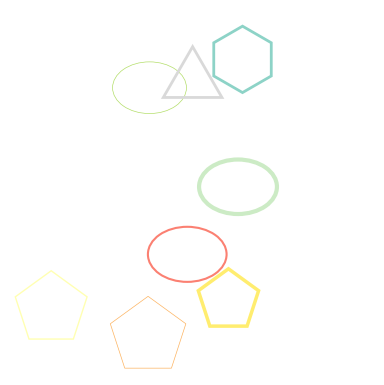[{"shape": "hexagon", "thickness": 2, "radius": 0.43, "center": [0.63, 0.846]}, {"shape": "pentagon", "thickness": 1, "radius": 0.49, "center": [0.133, 0.199]}, {"shape": "oval", "thickness": 1.5, "radius": 0.51, "center": [0.486, 0.339]}, {"shape": "pentagon", "thickness": 0.5, "radius": 0.52, "center": [0.385, 0.127]}, {"shape": "oval", "thickness": 0.5, "radius": 0.48, "center": [0.388, 0.772]}, {"shape": "triangle", "thickness": 2, "radius": 0.44, "center": [0.5, 0.791]}, {"shape": "oval", "thickness": 3, "radius": 0.51, "center": [0.618, 0.515]}, {"shape": "pentagon", "thickness": 2.5, "radius": 0.41, "center": [0.593, 0.22]}]